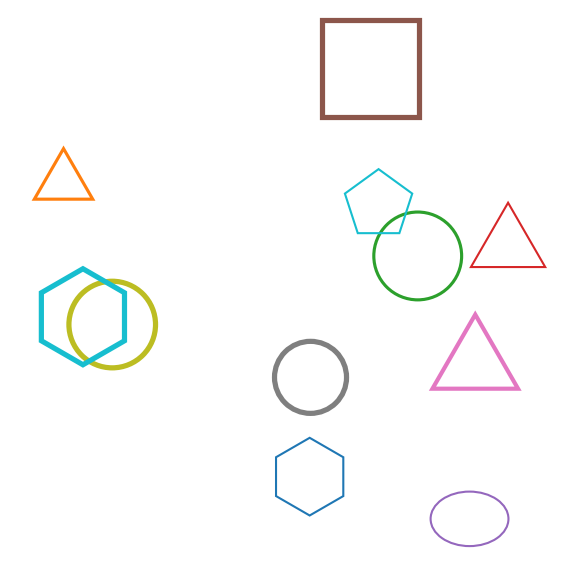[{"shape": "hexagon", "thickness": 1, "radius": 0.34, "center": [0.536, 0.174]}, {"shape": "triangle", "thickness": 1.5, "radius": 0.29, "center": [0.11, 0.683]}, {"shape": "circle", "thickness": 1.5, "radius": 0.38, "center": [0.723, 0.556]}, {"shape": "triangle", "thickness": 1, "radius": 0.37, "center": [0.88, 0.574]}, {"shape": "oval", "thickness": 1, "radius": 0.34, "center": [0.813, 0.101]}, {"shape": "square", "thickness": 2.5, "radius": 0.42, "center": [0.641, 0.88]}, {"shape": "triangle", "thickness": 2, "radius": 0.43, "center": [0.823, 0.369]}, {"shape": "circle", "thickness": 2.5, "radius": 0.31, "center": [0.538, 0.346]}, {"shape": "circle", "thickness": 2.5, "radius": 0.37, "center": [0.194, 0.437]}, {"shape": "hexagon", "thickness": 2.5, "radius": 0.42, "center": [0.144, 0.451]}, {"shape": "pentagon", "thickness": 1, "radius": 0.31, "center": [0.656, 0.645]}]